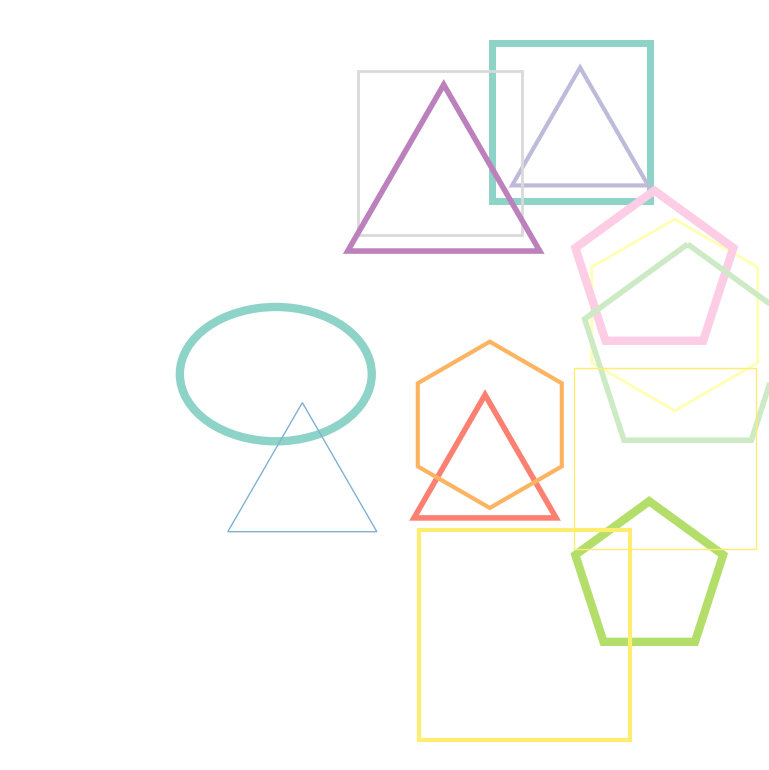[{"shape": "oval", "thickness": 3, "radius": 0.62, "center": [0.358, 0.514]}, {"shape": "square", "thickness": 2.5, "radius": 0.51, "center": [0.742, 0.841]}, {"shape": "hexagon", "thickness": 1, "radius": 0.62, "center": [0.876, 0.591]}, {"shape": "triangle", "thickness": 1.5, "radius": 0.51, "center": [0.753, 0.81]}, {"shape": "triangle", "thickness": 2, "radius": 0.53, "center": [0.63, 0.381]}, {"shape": "triangle", "thickness": 0.5, "radius": 0.56, "center": [0.393, 0.365]}, {"shape": "hexagon", "thickness": 1.5, "radius": 0.54, "center": [0.636, 0.448]}, {"shape": "pentagon", "thickness": 3, "radius": 0.5, "center": [0.843, 0.248]}, {"shape": "pentagon", "thickness": 3, "radius": 0.54, "center": [0.85, 0.645]}, {"shape": "square", "thickness": 1, "radius": 0.53, "center": [0.572, 0.801]}, {"shape": "triangle", "thickness": 2, "radius": 0.72, "center": [0.576, 0.746]}, {"shape": "pentagon", "thickness": 2, "radius": 0.7, "center": [0.893, 0.542]}, {"shape": "square", "thickness": 0.5, "radius": 0.59, "center": [0.863, 0.405]}, {"shape": "square", "thickness": 1.5, "radius": 0.68, "center": [0.682, 0.175]}]